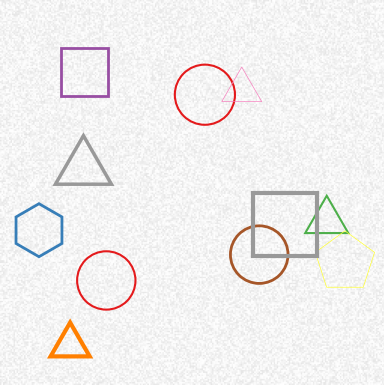[{"shape": "circle", "thickness": 1.5, "radius": 0.39, "center": [0.532, 0.754]}, {"shape": "circle", "thickness": 1.5, "radius": 0.38, "center": [0.276, 0.272]}, {"shape": "hexagon", "thickness": 2, "radius": 0.34, "center": [0.101, 0.402]}, {"shape": "triangle", "thickness": 1.5, "radius": 0.32, "center": [0.849, 0.427]}, {"shape": "square", "thickness": 2, "radius": 0.31, "center": [0.22, 0.813]}, {"shape": "triangle", "thickness": 3, "radius": 0.29, "center": [0.182, 0.104]}, {"shape": "pentagon", "thickness": 0.5, "radius": 0.4, "center": [0.896, 0.319]}, {"shape": "circle", "thickness": 2, "radius": 0.37, "center": [0.673, 0.339]}, {"shape": "triangle", "thickness": 0.5, "radius": 0.3, "center": [0.628, 0.766]}, {"shape": "square", "thickness": 3, "radius": 0.41, "center": [0.74, 0.417]}, {"shape": "triangle", "thickness": 2.5, "radius": 0.42, "center": [0.217, 0.564]}]